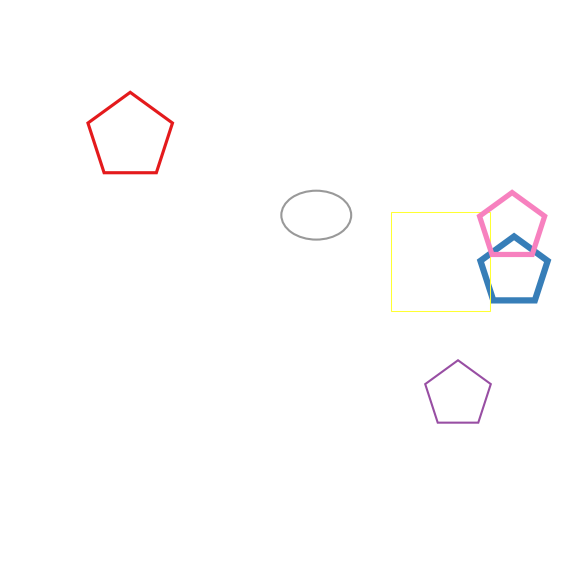[{"shape": "pentagon", "thickness": 1.5, "radius": 0.38, "center": [0.225, 0.762]}, {"shape": "pentagon", "thickness": 3, "radius": 0.31, "center": [0.89, 0.529]}, {"shape": "pentagon", "thickness": 1, "radius": 0.3, "center": [0.793, 0.316]}, {"shape": "square", "thickness": 0.5, "radius": 0.43, "center": [0.763, 0.546]}, {"shape": "pentagon", "thickness": 2.5, "radius": 0.3, "center": [0.887, 0.606]}, {"shape": "oval", "thickness": 1, "radius": 0.3, "center": [0.548, 0.627]}]